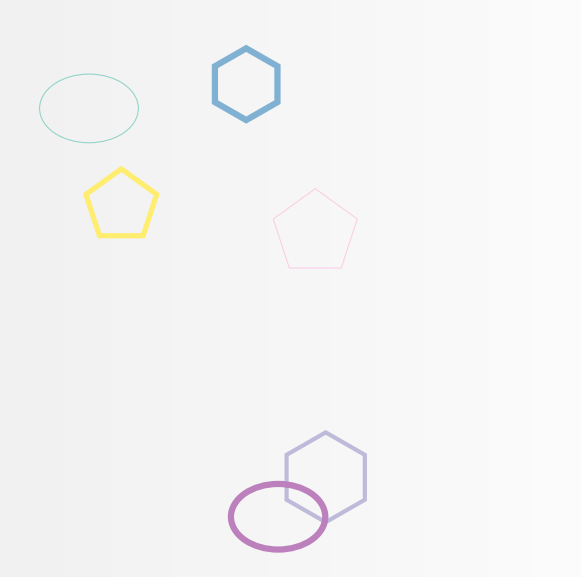[{"shape": "oval", "thickness": 0.5, "radius": 0.42, "center": [0.153, 0.811]}, {"shape": "hexagon", "thickness": 2, "radius": 0.39, "center": [0.56, 0.173]}, {"shape": "hexagon", "thickness": 3, "radius": 0.31, "center": [0.424, 0.853]}, {"shape": "pentagon", "thickness": 0.5, "radius": 0.38, "center": [0.542, 0.596]}, {"shape": "oval", "thickness": 3, "radius": 0.41, "center": [0.478, 0.104]}, {"shape": "pentagon", "thickness": 2.5, "radius": 0.32, "center": [0.209, 0.643]}]